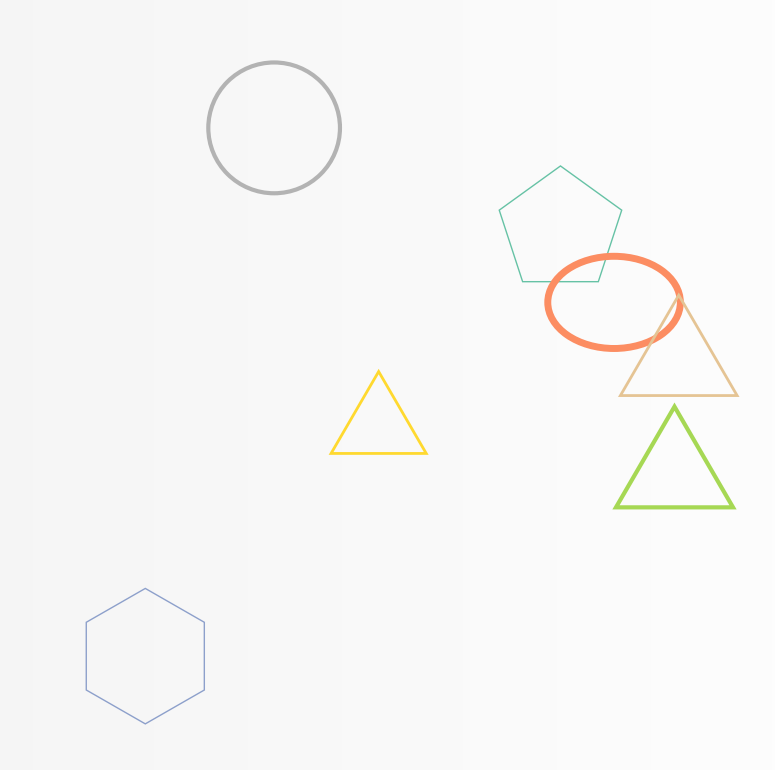[{"shape": "pentagon", "thickness": 0.5, "radius": 0.42, "center": [0.723, 0.701]}, {"shape": "oval", "thickness": 2.5, "radius": 0.43, "center": [0.792, 0.607]}, {"shape": "hexagon", "thickness": 0.5, "radius": 0.44, "center": [0.187, 0.148]}, {"shape": "triangle", "thickness": 1.5, "radius": 0.44, "center": [0.87, 0.385]}, {"shape": "triangle", "thickness": 1, "radius": 0.35, "center": [0.489, 0.447]}, {"shape": "triangle", "thickness": 1, "radius": 0.43, "center": [0.876, 0.53]}, {"shape": "circle", "thickness": 1.5, "radius": 0.42, "center": [0.354, 0.834]}]